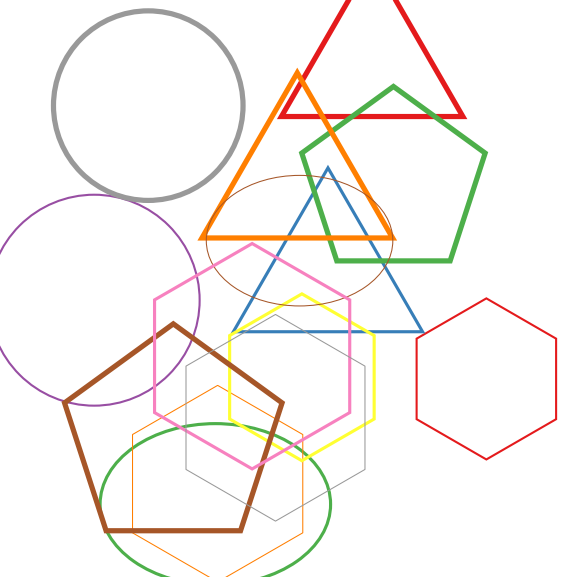[{"shape": "triangle", "thickness": 2.5, "radius": 0.91, "center": [0.644, 0.888]}, {"shape": "hexagon", "thickness": 1, "radius": 0.7, "center": [0.842, 0.343]}, {"shape": "triangle", "thickness": 1.5, "radius": 0.95, "center": [0.568, 0.519]}, {"shape": "oval", "thickness": 1.5, "radius": 1.0, "center": [0.373, 0.126]}, {"shape": "pentagon", "thickness": 2.5, "radius": 0.83, "center": [0.681, 0.682]}, {"shape": "circle", "thickness": 1, "radius": 0.91, "center": [0.163, 0.479]}, {"shape": "hexagon", "thickness": 0.5, "radius": 0.85, "center": [0.377, 0.162]}, {"shape": "triangle", "thickness": 2.5, "radius": 0.95, "center": [0.515, 0.682]}, {"shape": "hexagon", "thickness": 1.5, "radius": 0.72, "center": [0.523, 0.346]}, {"shape": "oval", "thickness": 0.5, "radius": 0.81, "center": [0.519, 0.582]}, {"shape": "pentagon", "thickness": 2.5, "radius": 0.99, "center": [0.3, 0.24]}, {"shape": "hexagon", "thickness": 1.5, "radius": 0.98, "center": [0.437, 0.382]}, {"shape": "circle", "thickness": 2.5, "radius": 0.82, "center": [0.257, 0.816]}, {"shape": "hexagon", "thickness": 0.5, "radius": 0.89, "center": [0.477, 0.276]}]